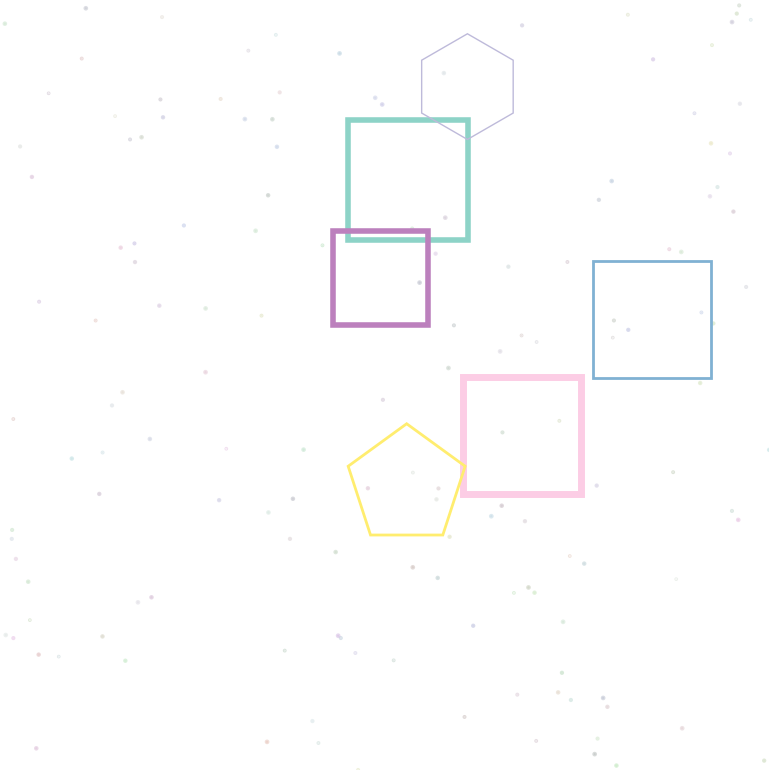[{"shape": "square", "thickness": 2, "radius": 0.39, "center": [0.53, 0.766]}, {"shape": "hexagon", "thickness": 0.5, "radius": 0.34, "center": [0.607, 0.888]}, {"shape": "square", "thickness": 1, "radius": 0.38, "center": [0.847, 0.585]}, {"shape": "square", "thickness": 2.5, "radius": 0.38, "center": [0.678, 0.435]}, {"shape": "square", "thickness": 2, "radius": 0.31, "center": [0.495, 0.639]}, {"shape": "pentagon", "thickness": 1, "radius": 0.4, "center": [0.528, 0.37]}]